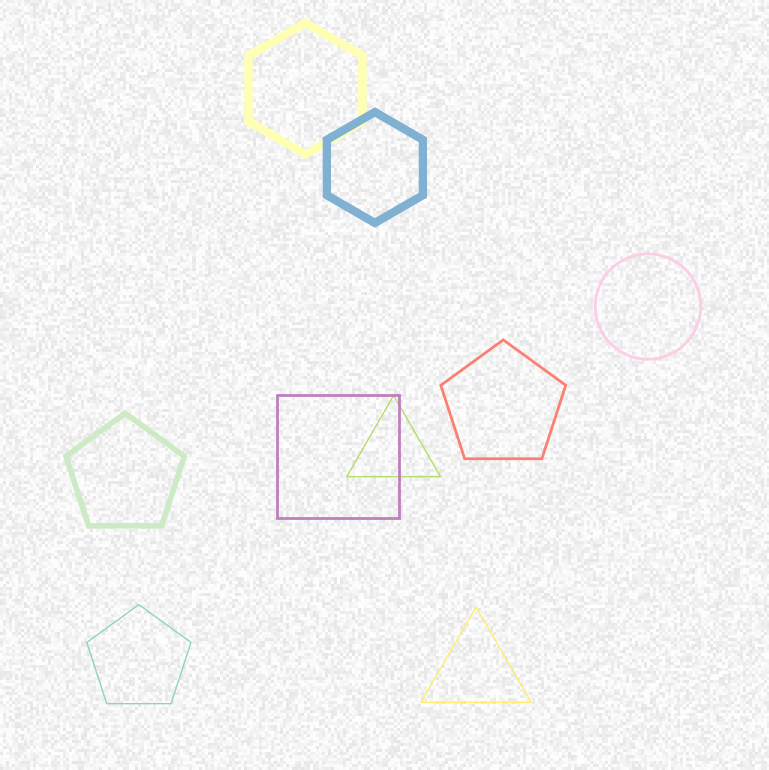[{"shape": "pentagon", "thickness": 0.5, "radius": 0.36, "center": [0.18, 0.144]}, {"shape": "hexagon", "thickness": 3, "radius": 0.43, "center": [0.397, 0.885]}, {"shape": "pentagon", "thickness": 1, "radius": 0.43, "center": [0.654, 0.473]}, {"shape": "hexagon", "thickness": 3, "radius": 0.36, "center": [0.487, 0.782]}, {"shape": "triangle", "thickness": 0.5, "radius": 0.35, "center": [0.511, 0.416]}, {"shape": "circle", "thickness": 1, "radius": 0.34, "center": [0.842, 0.602]}, {"shape": "square", "thickness": 1, "radius": 0.4, "center": [0.439, 0.407]}, {"shape": "pentagon", "thickness": 2, "radius": 0.4, "center": [0.162, 0.383]}, {"shape": "triangle", "thickness": 0.5, "radius": 0.41, "center": [0.618, 0.129]}]